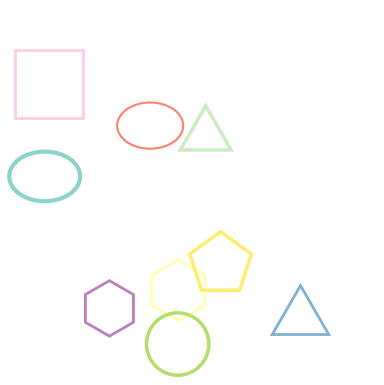[{"shape": "oval", "thickness": 3, "radius": 0.46, "center": [0.116, 0.542]}, {"shape": "hexagon", "thickness": 2, "radius": 0.4, "center": [0.463, 0.246]}, {"shape": "oval", "thickness": 1.5, "radius": 0.43, "center": [0.39, 0.674]}, {"shape": "triangle", "thickness": 2, "radius": 0.42, "center": [0.781, 0.173]}, {"shape": "circle", "thickness": 2.5, "radius": 0.41, "center": [0.462, 0.106]}, {"shape": "square", "thickness": 2, "radius": 0.44, "center": [0.127, 0.781]}, {"shape": "hexagon", "thickness": 2, "radius": 0.36, "center": [0.284, 0.199]}, {"shape": "triangle", "thickness": 2.5, "radius": 0.38, "center": [0.534, 0.649]}, {"shape": "pentagon", "thickness": 2.5, "radius": 0.42, "center": [0.573, 0.314]}]